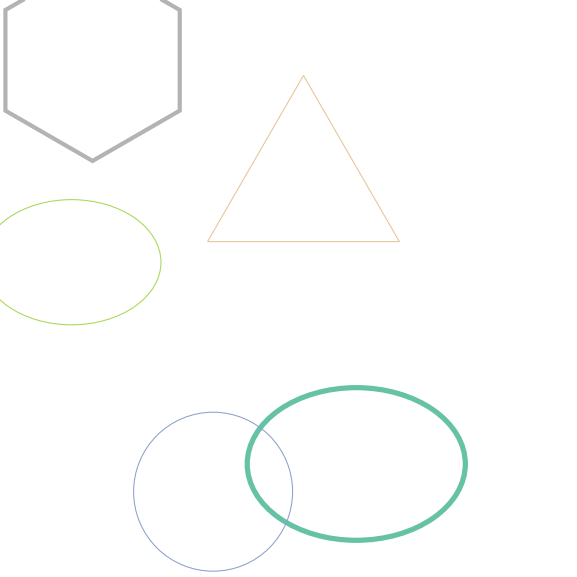[{"shape": "oval", "thickness": 2.5, "radius": 0.94, "center": [0.617, 0.196]}, {"shape": "circle", "thickness": 0.5, "radius": 0.69, "center": [0.369, 0.148]}, {"shape": "oval", "thickness": 0.5, "radius": 0.77, "center": [0.124, 0.545]}, {"shape": "triangle", "thickness": 0.5, "radius": 0.96, "center": [0.525, 0.677]}, {"shape": "hexagon", "thickness": 2, "radius": 0.87, "center": [0.16, 0.895]}]